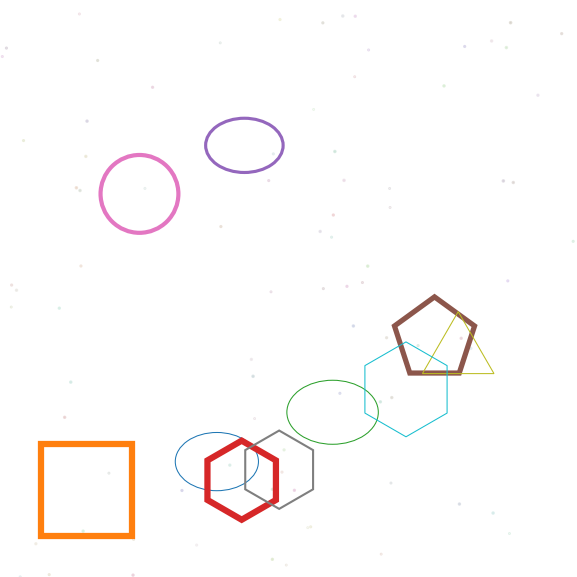[{"shape": "oval", "thickness": 0.5, "radius": 0.36, "center": [0.376, 0.2]}, {"shape": "square", "thickness": 3, "radius": 0.4, "center": [0.15, 0.151]}, {"shape": "oval", "thickness": 0.5, "radius": 0.4, "center": [0.576, 0.285]}, {"shape": "hexagon", "thickness": 3, "radius": 0.34, "center": [0.419, 0.168]}, {"shape": "oval", "thickness": 1.5, "radius": 0.34, "center": [0.423, 0.747]}, {"shape": "pentagon", "thickness": 2.5, "radius": 0.36, "center": [0.752, 0.412]}, {"shape": "circle", "thickness": 2, "radius": 0.34, "center": [0.242, 0.663]}, {"shape": "hexagon", "thickness": 1, "radius": 0.34, "center": [0.483, 0.186]}, {"shape": "triangle", "thickness": 0.5, "radius": 0.36, "center": [0.793, 0.388]}, {"shape": "hexagon", "thickness": 0.5, "radius": 0.41, "center": [0.703, 0.325]}]